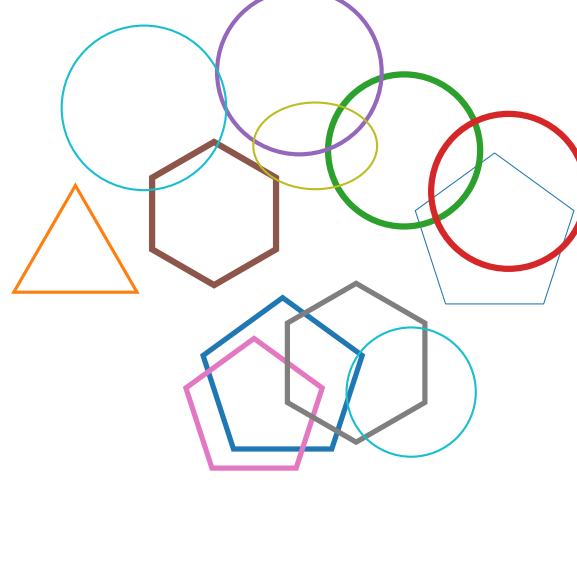[{"shape": "pentagon", "thickness": 0.5, "radius": 0.72, "center": [0.856, 0.59]}, {"shape": "pentagon", "thickness": 2.5, "radius": 0.72, "center": [0.489, 0.339]}, {"shape": "triangle", "thickness": 1.5, "radius": 0.62, "center": [0.131, 0.555]}, {"shape": "circle", "thickness": 3, "radius": 0.66, "center": [0.7, 0.739]}, {"shape": "circle", "thickness": 3, "radius": 0.67, "center": [0.881, 0.668]}, {"shape": "circle", "thickness": 2, "radius": 0.71, "center": [0.518, 0.874]}, {"shape": "hexagon", "thickness": 3, "radius": 0.62, "center": [0.371, 0.629]}, {"shape": "pentagon", "thickness": 2.5, "radius": 0.62, "center": [0.44, 0.289]}, {"shape": "hexagon", "thickness": 2.5, "radius": 0.69, "center": [0.617, 0.371]}, {"shape": "oval", "thickness": 1, "radius": 0.54, "center": [0.546, 0.747]}, {"shape": "circle", "thickness": 1, "radius": 0.71, "center": [0.249, 0.812]}, {"shape": "circle", "thickness": 1, "radius": 0.56, "center": [0.712, 0.32]}]